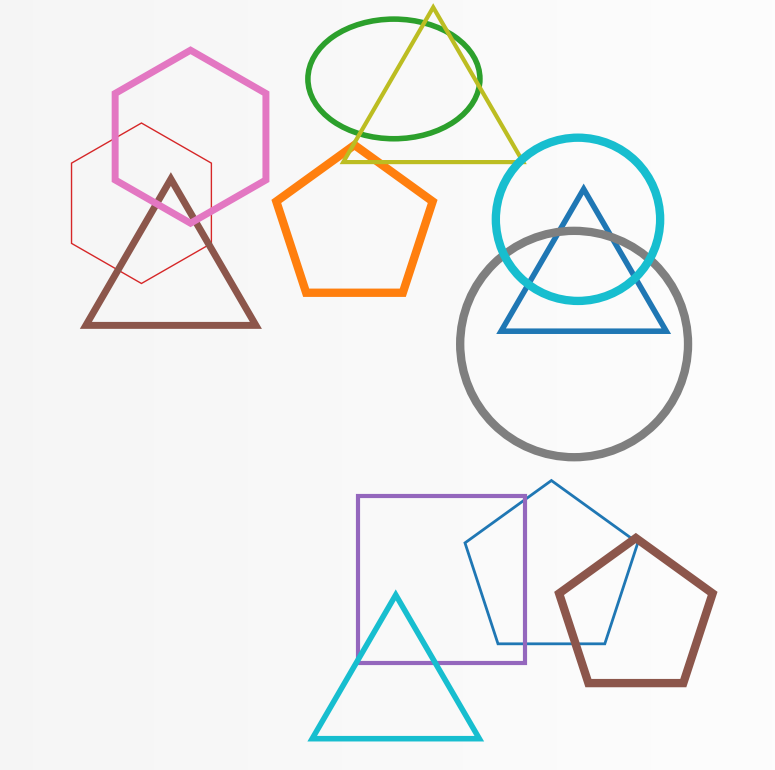[{"shape": "pentagon", "thickness": 1, "radius": 0.59, "center": [0.711, 0.259]}, {"shape": "triangle", "thickness": 2, "radius": 0.62, "center": [0.753, 0.631]}, {"shape": "pentagon", "thickness": 3, "radius": 0.53, "center": [0.457, 0.706]}, {"shape": "oval", "thickness": 2, "radius": 0.55, "center": [0.508, 0.897]}, {"shape": "hexagon", "thickness": 0.5, "radius": 0.52, "center": [0.183, 0.736]}, {"shape": "square", "thickness": 1.5, "radius": 0.54, "center": [0.569, 0.247]}, {"shape": "triangle", "thickness": 2.5, "radius": 0.63, "center": [0.22, 0.641]}, {"shape": "pentagon", "thickness": 3, "radius": 0.52, "center": [0.82, 0.197]}, {"shape": "hexagon", "thickness": 2.5, "radius": 0.56, "center": [0.246, 0.822]}, {"shape": "circle", "thickness": 3, "radius": 0.74, "center": [0.741, 0.553]}, {"shape": "triangle", "thickness": 1.5, "radius": 0.67, "center": [0.559, 0.856]}, {"shape": "triangle", "thickness": 2, "radius": 0.62, "center": [0.511, 0.103]}, {"shape": "circle", "thickness": 3, "radius": 0.53, "center": [0.746, 0.715]}]